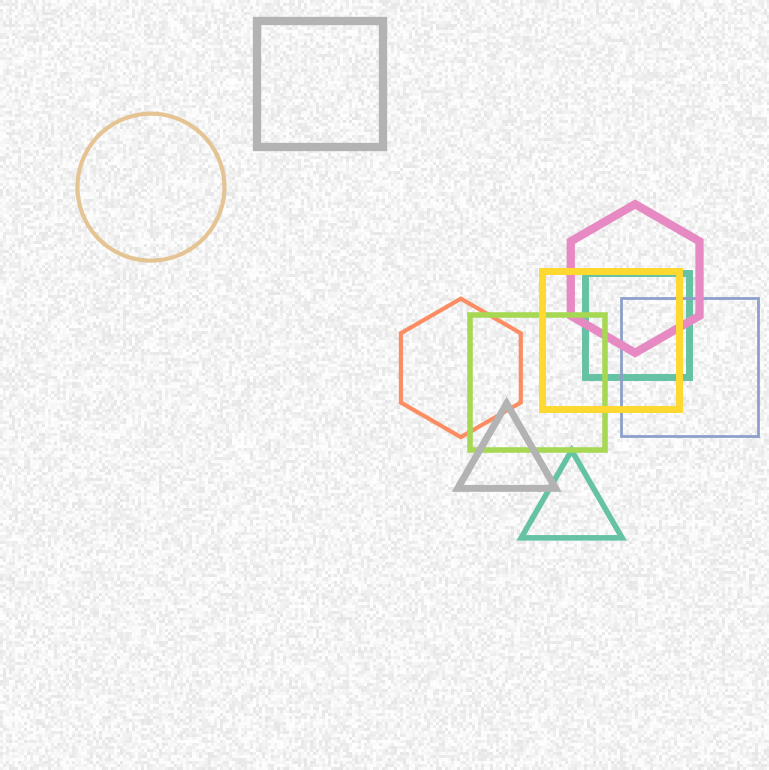[{"shape": "triangle", "thickness": 2, "radius": 0.38, "center": [0.742, 0.339]}, {"shape": "square", "thickness": 2.5, "radius": 0.34, "center": [0.827, 0.578]}, {"shape": "hexagon", "thickness": 1.5, "radius": 0.45, "center": [0.598, 0.522]}, {"shape": "square", "thickness": 1, "radius": 0.45, "center": [0.896, 0.523]}, {"shape": "hexagon", "thickness": 3, "radius": 0.48, "center": [0.825, 0.638]}, {"shape": "square", "thickness": 2, "radius": 0.44, "center": [0.698, 0.503]}, {"shape": "square", "thickness": 2.5, "radius": 0.45, "center": [0.793, 0.559]}, {"shape": "circle", "thickness": 1.5, "radius": 0.48, "center": [0.196, 0.757]}, {"shape": "square", "thickness": 3, "radius": 0.41, "center": [0.416, 0.891]}, {"shape": "triangle", "thickness": 2.5, "radius": 0.37, "center": [0.658, 0.403]}]